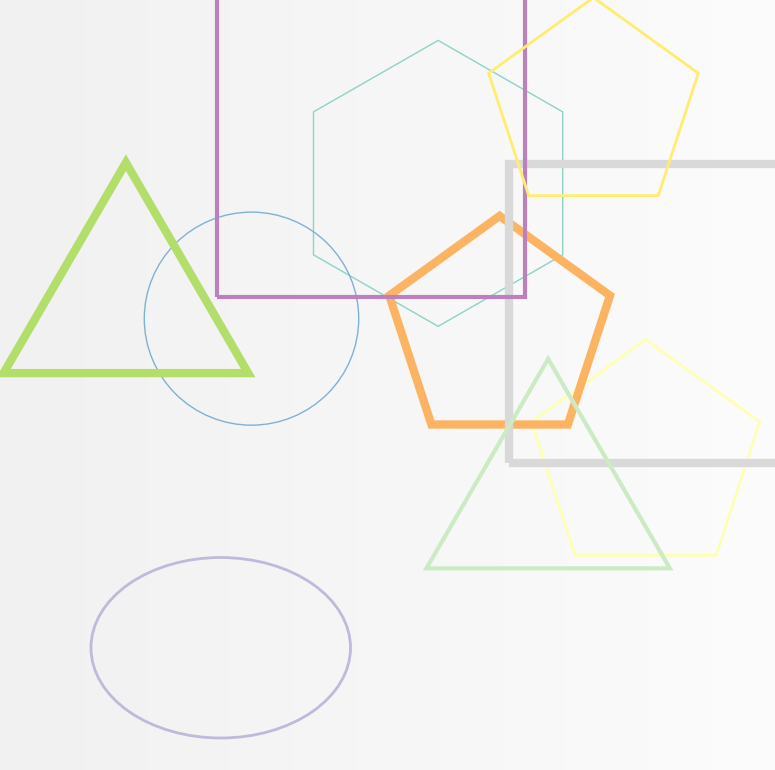[{"shape": "hexagon", "thickness": 0.5, "radius": 0.93, "center": [0.565, 0.762]}, {"shape": "pentagon", "thickness": 1, "radius": 0.77, "center": [0.833, 0.404]}, {"shape": "oval", "thickness": 1, "radius": 0.84, "center": [0.285, 0.159]}, {"shape": "circle", "thickness": 0.5, "radius": 0.69, "center": [0.325, 0.586]}, {"shape": "pentagon", "thickness": 3, "radius": 0.75, "center": [0.645, 0.57]}, {"shape": "triangle", "thickness": 3, "radius": 0.91, "center": [0.162, 0.607]}, {"shape": "square", "thickness": 3, "radius": 0.97, "center": [0.85, 0.593]}, {"shape": "square", "thickness": 1.5, "radius": 1.0, "center": [0.479, 0.813]}, {"shape": "triangle", "thickness": 1.5, "radius": 0.91, "center": [0.707, 0.353]}, {"shape": "pentagon", "thickness": 1, "radius": 0.71, "center": [0.766, 0.861]}]